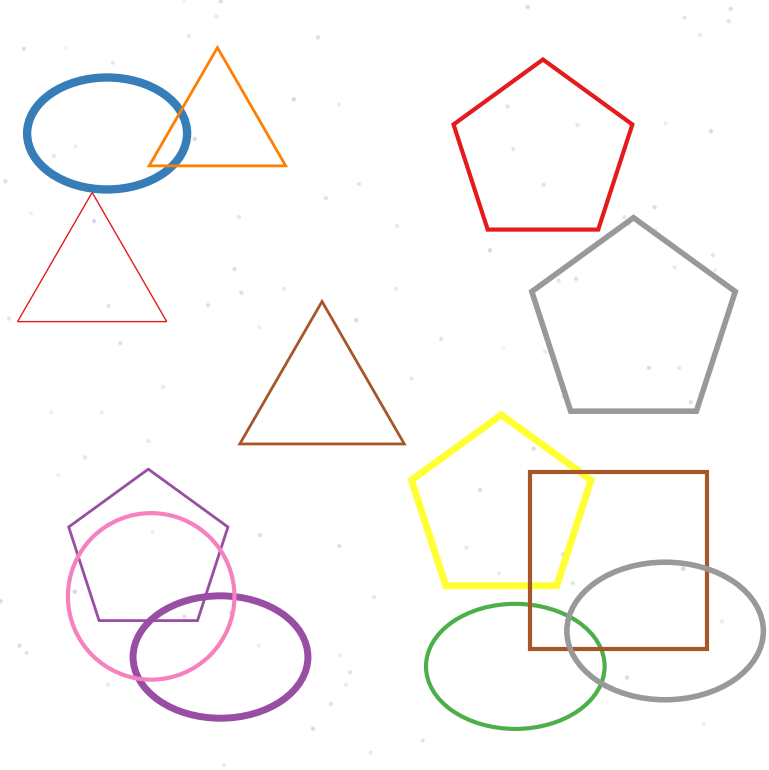[{"shape": "triangle", "thickness": 0.5, "radius": 0.56, "center": [0.12, 0.638]}, {"shape": "pentagon", "thickness": 1.5, "radius": 0.61, "center": [0.705, 0.801]}, {"shape": "oval", "thickness": 3, "radius": 0.52, "center": [0.139, 0.827]}, {"shape": "oval", "thickness": 1.5, "radius": 0.58, "center": [0.669, 0.135]}, {"shape": "oval", "thickness": 2.5, "radius": 0.57, "center": [0.286, 0.147]}, {"shape": "pentagon", "thickness": 1, "radius": 0.54, "center": [0.193, 0.282]}, {"shape": "triangle", "thickness": 1, "radius": 0.51, "center": [0.282, 0.836]}, {"shape": "pentagon", "thickness": 2.5, "radius": 0.61, "center": [0.651, 0.339]}, {"shape": "triangle", "thickness": 1, "radius": 0.62, "center": [0.418, 0.485]}, {"shape": "square", "thickness": 1.5, "radius": 0.58, "center": [0.803, 0.272]}, {"shape": "circle", "thickness": 1.5, "radius": 0.54, "center": [0.196, 0.225]}, {"shape": "oval", "thickness": 2, "radius": 0.64, "center": [0.864, 0.181]}, {"shape": "pentagon", "thickness": 2, "radius": 0.69, "center": [0.823, 0.578]}]